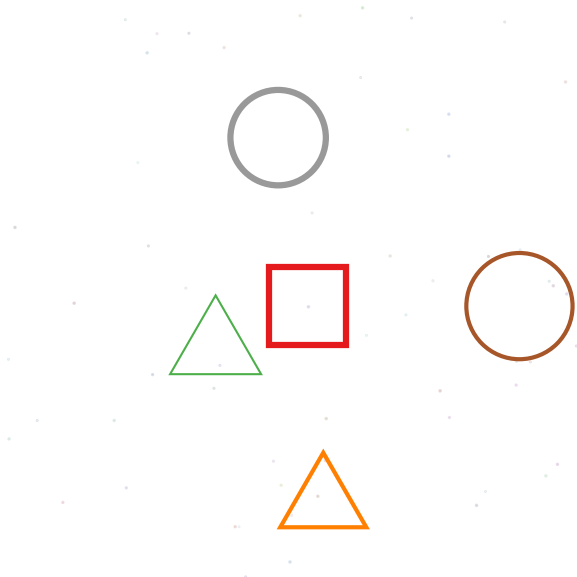[{"shape": "square", "thickness": 3, "radius": 0.33, "center": [0.532, 0.469]}, {"shape": "triangle", "thickness": 1, "radius": 0.45, "center": [0.373, 0.397]}, {"shape": "triangle", "thickness": 2, "radius": 0.43, "center": [0.56, 0.129]}, {"shape": "circle", "thickness": 2, "radius": 0.46, "center": [0.899, 0.469]}, {"shape": "circle", "thickness": 3, "radius": 0.41, "center": [0.482, 0.761]}]